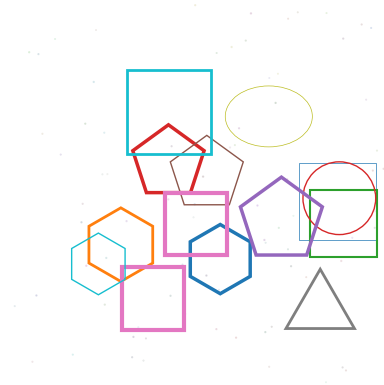[{"shape": "square", "thickness": 0.5, "radius": 0.5, "center": [0.877, 0.476]}, {"shape": "hexagon", "thickness": 2.5, "radius": 0.45, "center": [0.572, 0.327]}, {"shape": "hexagon", "thickness": 2, "radius": 0.48, "center": [0.314, 0.365]}, {"shape": "square", "thickness": 1.5, "radius": 0.44, "center": [0.891, 0.42]}, {"shape": "circle", "thickness": 1, "radius": 0.47, "center": [0.881, 0.485]}, {"shape": "pentagon", "thickness": 2.5, "radius": 0.49, "center": [0.438, 0.578]}, {"shape": "pentagon", "thickness": 2.5, "radius": 0.56, "center": [0.731, 0.428]}, {"shape": "pentagon", "thickness": 1, "radius": 0.5, "center": [0.537, 0.549]}, {"shape": "square", "thickness": 3, "radius": 0.4, "center": [0.509, 0.418]}, {"shape": "square", "thickness": 3, "radius": 0.4, "center": [0.397, 0.225]}, {"shape": "triangle", "thickness": 2, "radius": 0.51, "center": [0.832, 0.198]}, {"shape": "oval", "thickness": 0.5, "radius": 0.57, "center": [0.698, 0.698]}, {"shape": "hexagon", "thickness": 1, "radius": 0.4, "center": [0.256, 0.314]}, {"shape": "square", "thickness": 2, "radius": 0.54, "center": [0.438, 0.709]}]